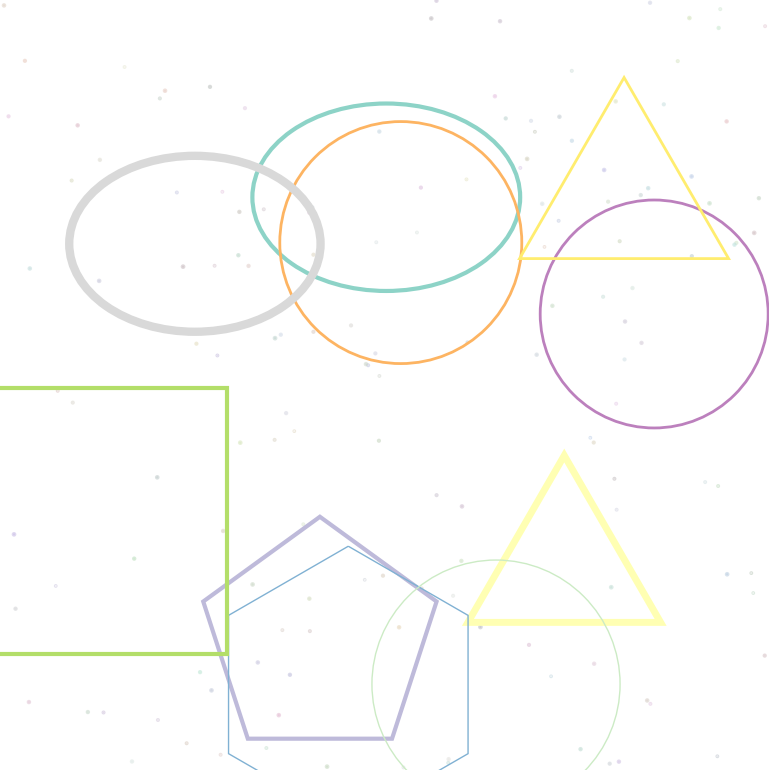[{"shape": "oval", "thickness": 1.5, "radius": 0.87, "center": [0.502, 0.744]}, {"shape": "triangle", "thickness": 2.5, "radius": 0.72, "center": [0.733, 0.264]}, {"shape": "pentagon", "thickness": 1.5, "radius": 0.8, "center": [0.415, 0.17]}, {"shape": "hexagon", "thickness": 0.5, "radius": 0.9, "center": [0.452, 0.111]}, {"shape": "circle", "thickness": 1, "radius": 0.79, "center": [0.521, 0.685]}, {"shape": "square", "thickness": 1.5, "radius": 0.86, "center": [0.122, 0.323]}, {"shape": "oval", "thickness": 3, "radius": 0.82, "center": [0.253, 0.683]}, {"shape": "circle", "thickness": 1, "radius": 0.74, "center": [0.85, 0.592]}, {"shape": "circle", "thickness": 0.5, "radius": 0.81, "center": [0.644, 0.112]}, {"shape": "triangle", "thickness": 1, "radius": 0.78, "center": [0.81, 0.743]}]